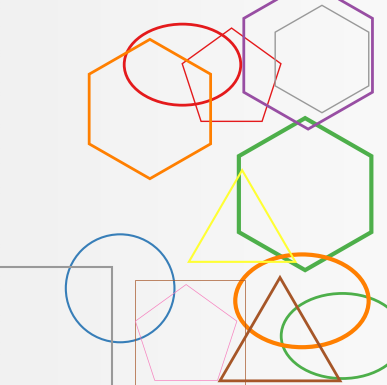[{"shape": "pentagon", "thickness": 1, "radius": 0.67, "center": [0.598, 0.793]}, {"shape": "oval", "thickness": 2, "radius": 0.75, "center": [0.471, 0.832]}, {"shape": "circle", "thickness": 1.5, "radius": 0.7, "center": [0.31, 0.251]}, {"shape": "oval", "thickness": 2, "radius": 0.79, "center": [0.884, 0.127]}, {"shape": "hexagon", "thickness": 3, "radius": 0.99, "center": [0.787, 0.496]}, {"shape": "hexagon", "thickness": 2, "radius": 0.96, "center": [0.795, 0.856]}, {"shape": "oval", "thickness": 3, "radius": 0.86, "center": [0.779, 0.219]}, {"shape": "hexagon", "thickness": 2, "radius": 0.9, "center": [0.387, 0.717]}, {"shape": "triangle", "thickness": 1.5, "radius": 0.79, "center": [0.625, 0.399]}, {"shape": "triangle", "thickness": 2, "radius": 0.89, "center": [0.723, 0.1]}, {"shape": "square", "thickness": 0.5, "radius": 0.71, "center": [0.491, 0.132]}, {"shape": "pentagon", "thickness": 0.5, "radius": 0.69, "center": [0.48, 0.123]}, {"shape": "hexagon", "thickness": 1, "radius": 0.7, "center": [0.831, 0.847]}, {"shape": "square", "thickness": 1.5, "radius": 0.8, "center": [0.13, 0.148]}]